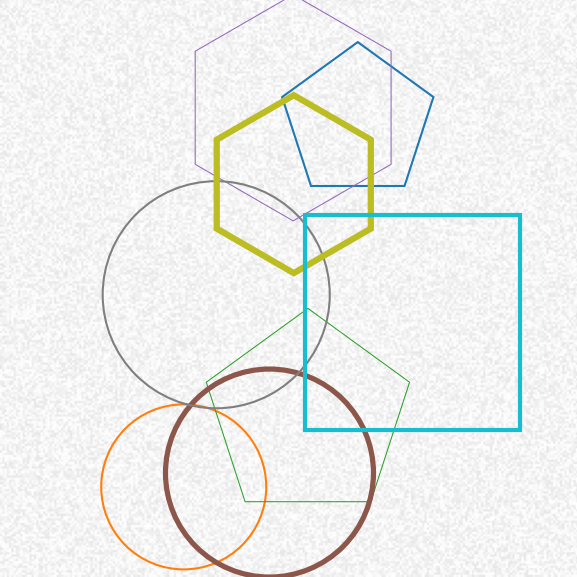[{"shape": "pentagon", "thickness": 1, "radius": 0.69, "center": [0.62, 0.789]}, {"shape": "circle", "thickness": 1, "radius": 0.71, "center": [0.318, 0.156]}, {"shape": "pentagon", "thickness": 0.5, "radius": 0.93, "center": [0.533, 0.28]}, {"shape": "hexagon", "thickness": 0.5, "radius": 0.98, "center": [0.508, 0.813]}, {"shape": "circle", "thickness": 2.5, "radius": 0.9, "center": [0.467, 0.18]}, {"shape": "circle", "thickness": 1, "radius": 0.98, "center": [0.374, 0.489]}, {"shape": "hexagon", "thickness": 3, "radius": 0.77, "center": [0.509, 0.68]}, {"shape": "square", "thickness": 2, "radius": 0.93, "center": [0.714, 0.44]}]